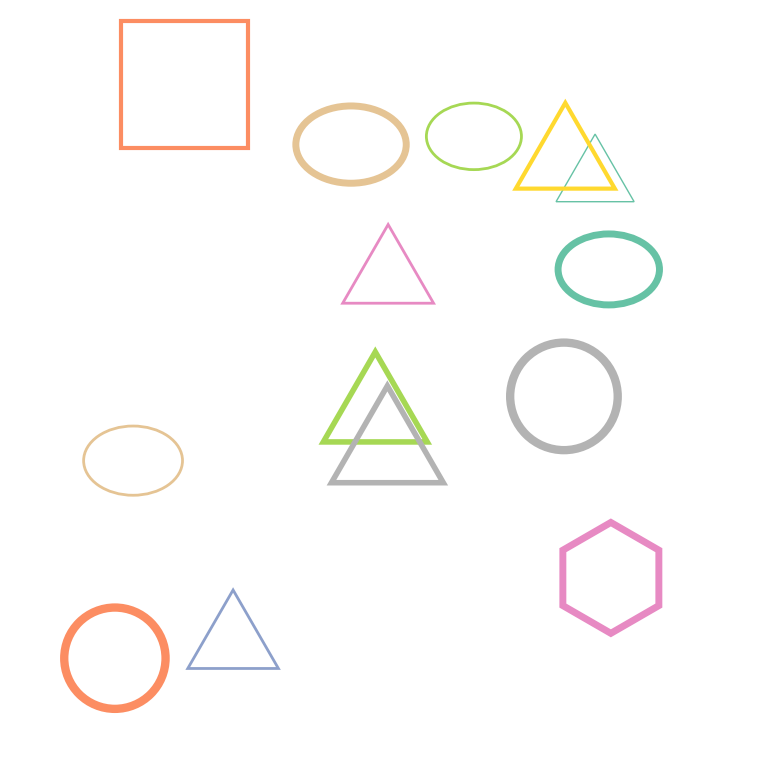[{"shape": "triangle", "thickness": 0.5, "radius": 0.29, "center": [0.773, 0.767]}, {"shape": "oval", "thickness": 2.5, "radius": 0.33, "center": [0.791, 0.65]}, {"shape": "square", "thickness": 1.5, "radius": 0.41, "center": [0.239, 0.89]}, {"shape": "circle", "thickness": 3, "radius": 0.33, "center": [0.149, 0.145]}, {"shape": "triangle", "thickness": 1, "radius": 0.34, "center": [0.303, 0.166]}, {"shape": "triangle", "thickness": 1, "radius": 0.34, "center": [0.504, 0.64]}, {"shape": "hexagon", "thickness": 2.5, "radius": 0.36, "center": [0.793, 0.25]}, {"shape": "oval", "thickness": 1, "radius": 0.31, "center": [0.615, 0.823]}, {"shape": "triangle", "thickness": 2, "radius": 0.39, "center": [0.487, 0.465]}, {"shape": "triangle", "thickness": 1.5, "radius": 0.37, "center": [0.734, 0.792]}, {"shape": "oval", "thickness": 2.5, "radius": 0.36, "center": [0.456, 0.812]}, {"shape": "oval", "thickness": 1, "radius": 0.32, "center": [0.173, 0.402]}, {"shape": "circle", "thickness": 3, "radius": 0.35, "center": [0.732, 0.485]}, {"shape": "triangle", "thickness": 2, "radius": 0.42, "center": [0.503, 0.415]}]